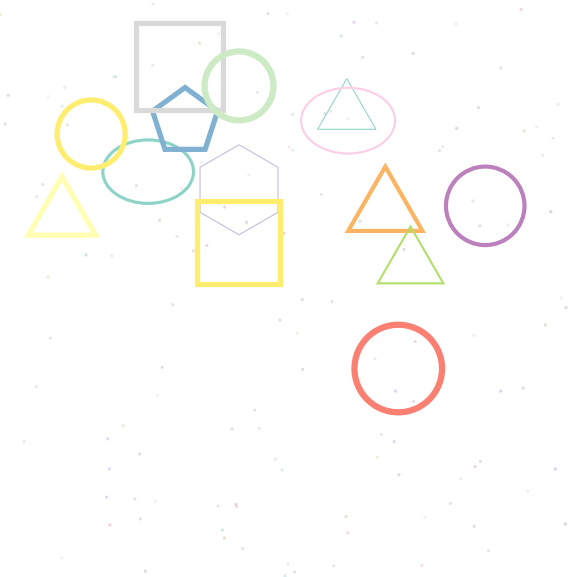[{"shape": "oval", "thickness": 1.5, "radius": 0.39, "center": [0.257, 0.702]}, {"shape": "triangle", "thickness": 0.5, "radius": 0.29, "center": [0.6, 0.804]}, {"shape": "triangle", "thickness": 2.5, "radius": 0.34, "center": [0.107, 0.626]}, {"shape": "hexagon", "thickness": 0.5, "radius": 0.39, "center": [0.414, 0.671]}, {"shape": "circle", "thickness": 3, "radius": 0.38, "center": [0.69, 0.361]}, {"shape": "pentagon", "thickness": 2.5, "radius": 0.3, "center": [0.32, 0.788]}, {"shape": "triangle", "thickness": 2, "radius": 0.37, "center": [0.667, 0.636]}, {"shape": "triangle", "thickness": 1, "radius": 0.33, "center": [0.711, 0.541]}, {"shape": "oval", "thickness": 1, "radius": 0.41, "center": [0.603, 0.79]}, {"shape": "square", "thickness": 2.5, "radius": 0.38, "center": [0.312, 0.884]}, {"shape": "circle", "thickness": 2, "radius": 0.34, "center": [0.84, 0.643]}, {"shape": "circle", "thickness": 3, "radius": 0.3, "center": [0.414, 0.85]}, {"shape": "square", "thickness": 2.5, "radius": 0.36, "center": [0.414, 0.579]}, {"shape": "circle", "thickness": 2.5, "radius": 0.29, "center": [0.158, 0.767]}]